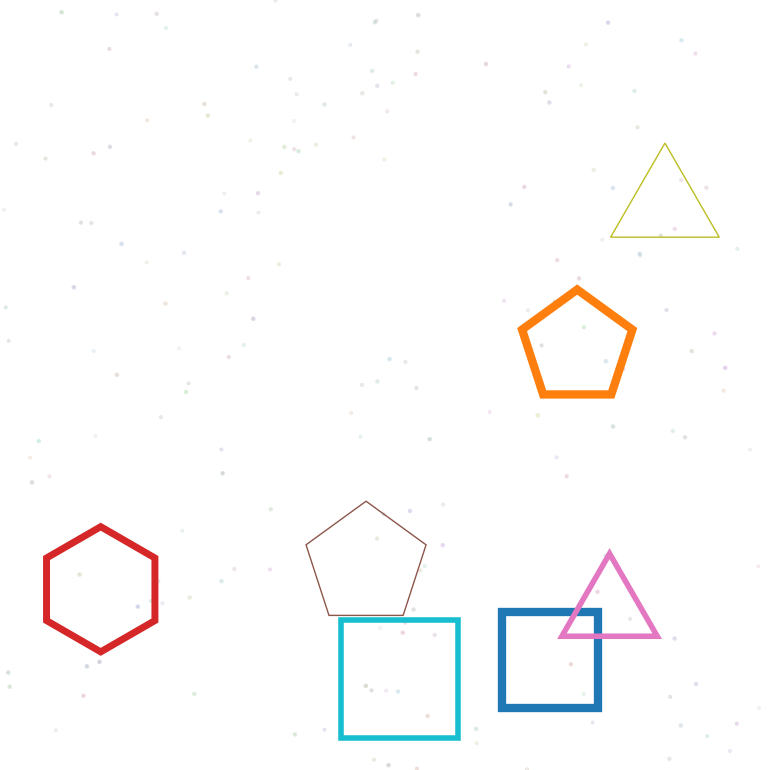[{"shape": "square", "thickness": 3, "radius": 0.31, "center": [0.714, 0.143]}, {"shape": "pentagon", "thickness": 3, "radius": 0.38, "center": [0.75, 0.549]}, {"shape": "hexagon", "thickness": 2.5, "radius": 0.41, "center": [0.131, 0.235]}, {"shape": "pentagon", "thickness": 0.5, "radius": 0.41, "center": [0.475, 0.267]}, {"shape": "triangle", "thickness": 2, "radius": 0.36, "center": [0.792, 0.209]}, {"shape": "triangle", "thickness": 0.5, "radius": 0.41, "center": [0.864, 0.733]}, {"shape": "square", "thickness": 2, "radius": 0.38, "center": [0.519, 0.118]}]